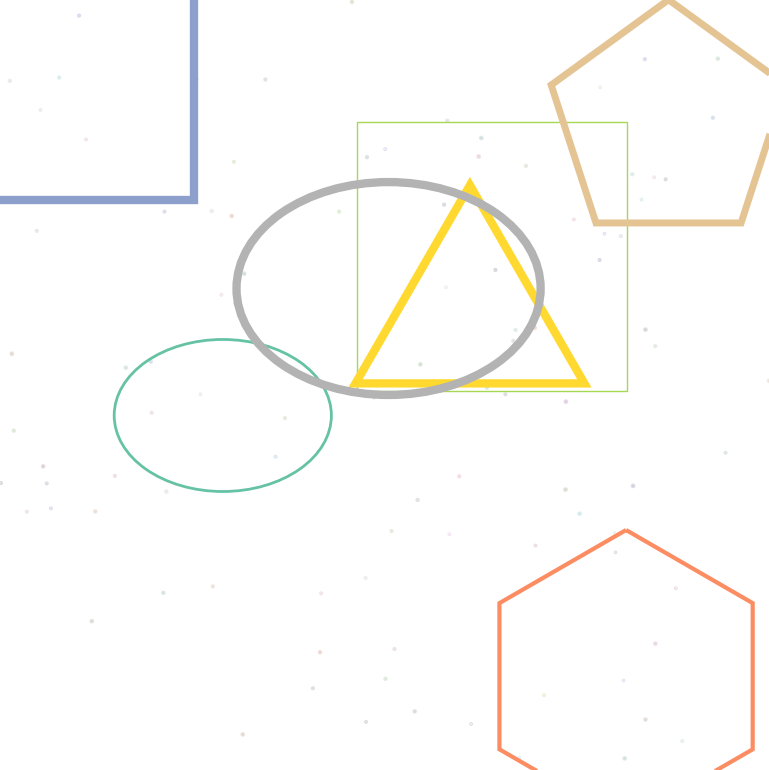[{"shape": "oval", "thickness": 1, "radius": 0.71, "center": [0.289, 0.46]}, {"shape": "hexagon", "thickness": 1.5, "radius": 0.95, "center": [0.813, 0.122]}, {"shape": "square", "thickness": 3, "radius": 0.71, "center": [0.11, 0.882]}, {"shape": "square", "thickness": 0.5, "radius": 0.88, "center": [0.639, 0.667]}, {"shape": "triangle", "thickness": 3, "radius": 0.86, "center": [0.61, 0.588]}, {"shape": "pentagon", "thickness": 2.5, "radius": 0.8, "center": [0.868, 0.84]}, {"shape": "oval", "thickness": 3, "radius": 0.99, "center": [0.505, 0.625]}]